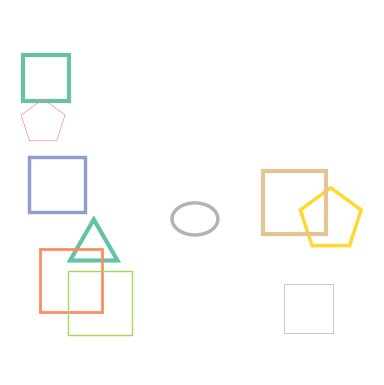[{"shape": "triangle", "thickness": 3, "radius": 0.36, "center": [0.244, 0.359]}, {"shape": "square", "thickness": 3, "radius": 0.3, "center": [0.119, 0.797]}, {"shape": "square", "thickness": 2, "radius": 0.4, "center": [0.184, 0.272]}, {"shape": "square", "thickness": 2.5, "radius": 0.36, "center": [0.149, 0.521]}, {"shape": "pentagon", "thickness": 0.5, "radius": 0.3, "center": [0.112, 0.683]}, {"shape": "square", "thickness": 1, "radius": 0.42, "center": [0.259, 0.213]}, {"shape": "pentagon", "thickness": 2.5, "radius": 0.41, "center": [0.859, 0.429]}, {"shape": "square", "thickness": 3, "radius": 0.41, "center": [0.765, 0.473]}, {"shape": "square", "thickness": 0.5, "radius": 0.32, "center": [0.802, 0.199]}, {"shape": "oval", "thickness": 2.5, "radius": 0.3, "center": [0.506, 0.431]}]